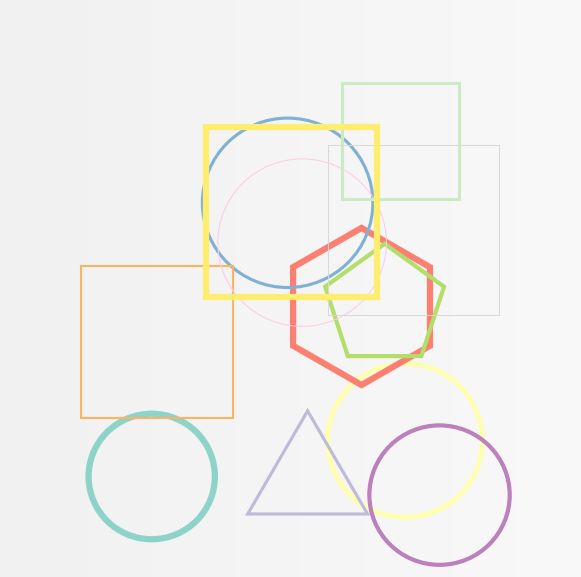[{"shape": "circle", "thickness": 3, "radius": 0.54, "center": [0.261, 0.174]}, {"shape": "circle", "thickness": 2.5, "radius": 0.67, "center": [0.697, 0.236]}, {"shape": "triangle", "thickness": 1.5, "radius": 0.6, "center": [0.529, 0.169]}, {"shape": "hexagon", "thickness": 3, "radius": 0.68, "center": [0.622, 0.468]}, {"shape": "circle", "thickness": 1.5, "radius": 0.73, "center": [0.495, 0.648]}, {"shape": "square", "thickness": 1, "radius": 0.65, "center": [0.27, 0.407]}, {"shape": "pentagon", "thickness": 2, "radius": 0.54, "center": [0.662, 0.469]}, {"shape": "circle", "thickness": 0.5, "radius": 0.73, "center": [0.52, 0.579]}, {"shape": "square", "thickness": 0.5, "radius": 0.73, "center": [0.712, 0.601]}, {"shape": "circle", "thickness": 2, "radius": 0.6, "center": [0.756, 0.142]}, {"shape": "square", "thickness": 1.5, "radius": 0.5, "center": [0.689, 0.755]}, {"shape": "square", "thickness": 3, "radius": 0.73, "center": [0.502, 0.632]}]